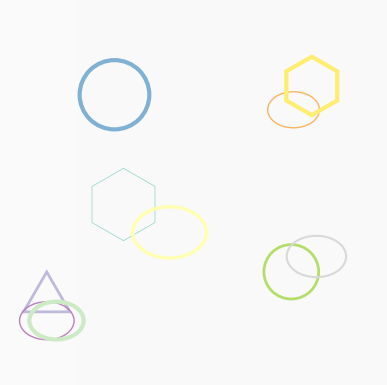[{"shape": "hexagon", "thickness": 0.5, "radius": 0.47, "center": [0.319, 0.469]}, {"shape": "oval", "thickness": 2.5, "radius": 0.48, "center": [0.438, 0.396]}, {"shape": "triangle", "thickness": 2, "radius": 0.35, "center": [0.121, 0.225]}, {"shape": "circle", "thickness": 3, "radius": 0.45, "center": [0.295, 0.754]}, {"shape": "oval", "thickness": 1, "radius": 0.33, "center": [0.758, 0.715]}, {"shape": "circle", "thickness": 2, "radius": 0.35, "center": [0.752, 0.294]}, {"shape": "oval", "thickness": 1.5, "radius": 0.38, "center": [0.817, 0.334]}, {"shape": "oval", "thickness": 1, "radius": 0.35, "center": [0.121, 0.167]}, {"shape": "oval", "thickness": 3, "radius": 0.35, "center": [0.146, 0.167]}, {"shape": "hexagon", "thickness": 3, "radius": 0.38, "center": [0.805, 0.777]}]